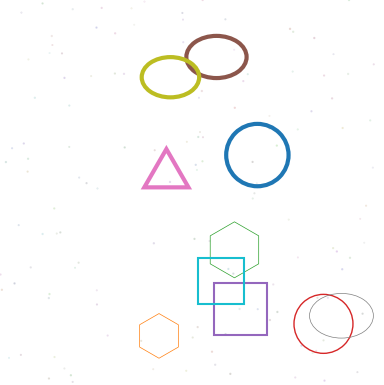[{"shape": "circle", "thickness": 3, "radius": 0.41, "center": [0.669, 0.597]}, {"shape": "hexagon", "thickness": 0.5, "radius": 0.29, "center": [0.413, 0.128]}, {"shape": "hexagon", "thickness": 0.5, "radius": 0.36, "center": [0.609, 0.351]}, {"shape": "circle", "thickness": 1, "radius": 0.38, "center": [0.84, 0.159]}, {"shape": "square", "thickness": 1.5, "radius": 0.34, "center": [0.625, 0.198]}, {"shape": "oval", "thickness": 3, "radius": 0.39, "center": [0.562, 0.852]}, {"shape": "triangle", "thickness": 3, "radius": 0.33, "center": [0.432, 0.547]}, {"shape": "oval", "thickness": 0.5, "radius": 0.41, "center": [0.887, 0.18]}, {"shape": "oval", "thickness": 3, "radius": 0.37, "center": [0.443, 0.799]}, {"shape": "square", "thickness": 1.5, "radius": 0.3, "center": [0.574, 0.27]}]